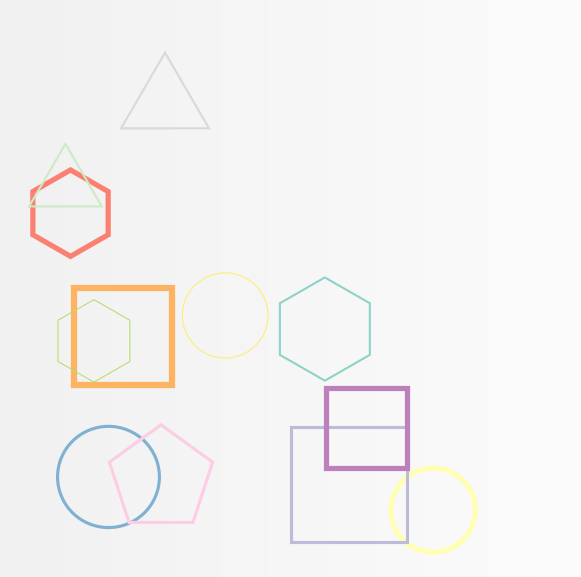[{"shape": "hexagon", "thickness": 1, "radius": 0.45, "center": [0.559, 0.429]}, {"shape": "circle", "thickness": 2.5, "radius": 0.36, "center": [0.745, 0.116]}, {"shape": "square", "thickness": 1.5, "radius": 0.5, "center": [0.601, 0.16]}, {"shape": "hexagon", "thickness": 2.5, "radius": 0.37, "center": [0.121, 0.63]}, {"shape": "circle", "thickness": 1.5, "radius": 0.44, "center": [0.187, 0.173]}, {"shape": "square", "thickness": 3, "radius": 0.42, "center": [0.212, 0.417]}, {"shape": "hexagon", "thickness": 0.5, "radius": 0.36, "center": [0.162, 0.409]}, {"shape": "pentagon", "thickness": 1.5, "radius": 0.47, "center": [0.277, 0.17]}, {"shape": "triangle", "thickness": 1, "radius": 0.44, "center": [0.284, 0.821]}, {"shape": "square", "thickness": 2.5, "radius": 0.35, "center": [0.63, 0.259]}, {"shape": "triangle", "thickness": 1, "radius": 0.36, "center": [0.113, 0.678]}, {"shape": "circle", "thickness": 0.5, "radius": 0.37, "center": [0.387, 0.453]}]